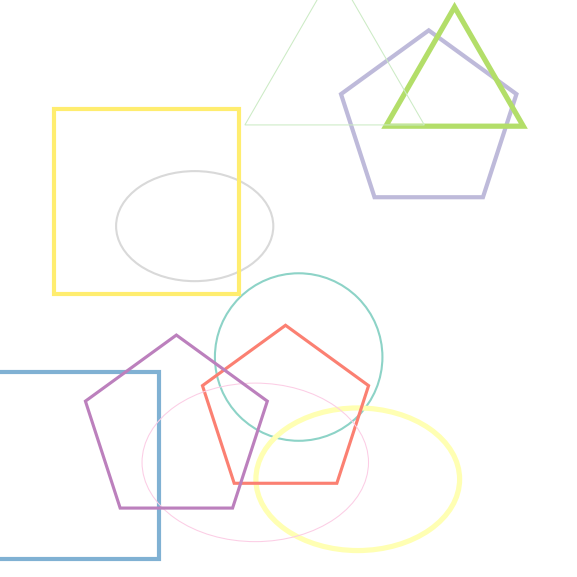[{"shape": "circle", "thickness": 1, "radius": 0.73, "center": [0.517, 0.381]}, {"shape": "oval", "thickness": 2.5, "radius": 0.88, "center": [0.619, 0.169]}, {"shape": "pentagon", "thickness": 2, "radius": 0.8, "center": [0.742, 0.787]}, {"shape": "pentagon", "thickness": 1.5, "radius": 0.76, "center": [0.494, 0.285]}, {"shape": "square", "thickness": 2, "radius": 0.81, "center": [0.114, 0.193]}, {"shape": "triangle", "thickness": 2.5, "radius": 0.69, "center": [0.787, 0.849]}, {"shape": "oval", "thickness": 0.5, "radius": 0.98, "center": [0.442, 0.198]}, {"shape": "oval", "thickness": 1, "radius": 0.68, "center": [0.337, 0.608]}, {"shape": "pentagon", "thickness": 1.5, "radius": 0.83, "center": [0.305, 0.253]}, {"shape": "triangle", "thickness": 0.5, "radius": 0.9, "center": [0.579, 0.872]}, {"shape": "square", "thickness": 2, "radius": 0.8, "center": [0.253, 0.65]}]